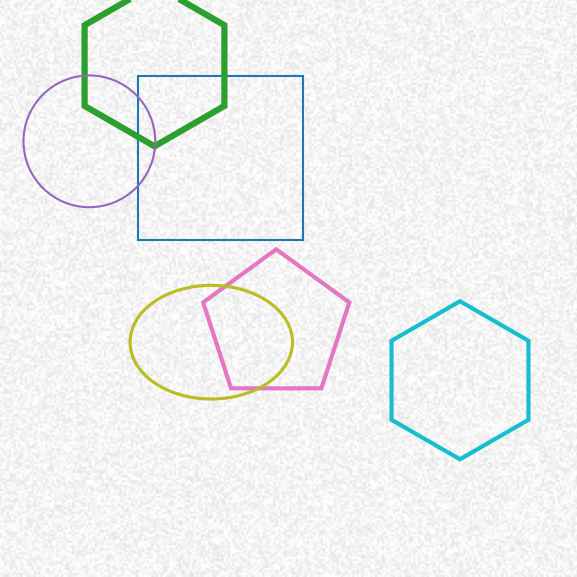[{"shape": "square", "thickness": 1, "radius": 0.71, "center": [0.382, 0.726]}, {"shape": "hexagon", "thickness": 3, "radius": 0.7, "center": [0.268, 0.886]}, {"shape": "circle", "thickness": 1, "radius": 0.57, "center": [0.155, 0.754]}, {"shape": "pentagon", "thickness": 2, "radius": 0.67, "center": [0.478, 0.434]}, {"shape": "oval", "thickness": 1.5, "radius": 0.7, "center": [0.366, 0.407]}, {"shape": "hexagon", "thickness": 2, "radius": 0.68, "center": [0.797, 0.341]}]